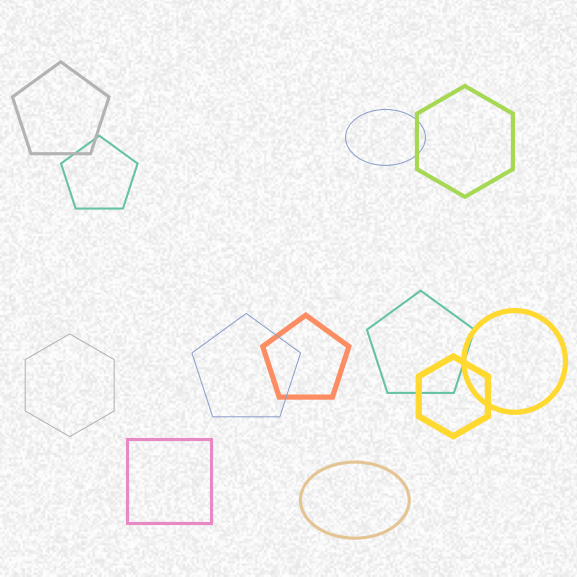[{"shape": "pentagon", "thickness": 1, "radius": 0.35, "center": [0.172, 0.694]}, {"shape": "pentagon", "thickness": 1, "radius": 0.49, "center": [0.728, 0.398]}, {"shape": "pentagon", "thickness": 2.5, "radius": 0.39, "center": [0.53, 0.375]}, {"shape": "oval", "thickness": 0.5, "radius": 0.35, "center": [0.668, 0.761]}, {"shape": "pentagon", "thickness": 0.5, "radius": 0.49, "center": [0.426, 0.357]}, {"shape": "square", "thickness": 1.5, "radius": 0.36, "center": [0.293, 0.167]}, {"shape": "hexagon", "thickness": 2, "radius": 0.48, "center": [0.805, 0.754]}, {"shape": "hexagon", "thickness": 3, "radius": 0.35, "center": [0.785, 0.313]}, {"shape": "circle", "thickness": 2.5, "radius": 0.44, "center": [0.891, 0.373]}, {"shape": "oval", "thickness": 1.5, "radius": 0.47, "center": [0.614, 0.133]}, {"shape": "pentagon", "thickness": 1.5, "radius": 0.44, "center": [0.105, 0.804]}, {"shape": "hexagon", "thickness": 0.5, "radius": 0.44, "center": [0.121, 0.332]}]